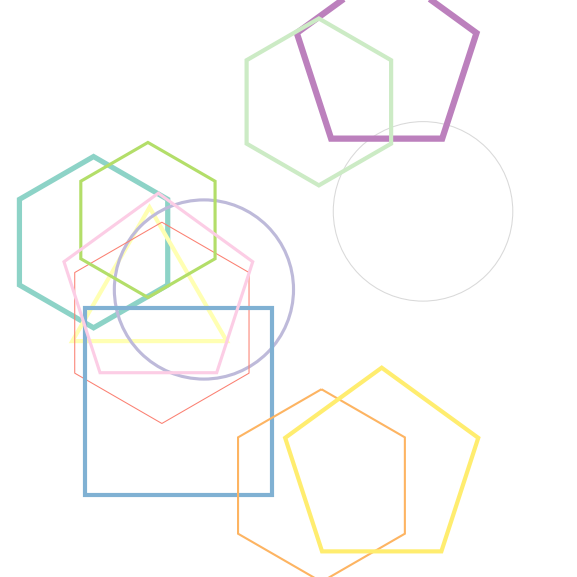[{"shape": "hexagon", "thickness": 2.5, "radius": 0.74, "center": [0.162, 0.58]}, {"shape": "triangle", "thickness": 2, "radius": 0.77, "center": [0.259, 0.486]}, {"shape": "circle", "thickness": 1.5, "radius": 0.78, "center": [0.353, 0.498]}, {"shape": "hexagon", "thickness": 0.5, "radius": 0.87, "center": [0.28, 0.44]}, {"shape": "square", "thickness": 2, "radius": 0.81, "center": [0.309, 0.304]}, {"shape": "hexagon", "thickness": 1, "radius": 0.83, "center": [0.557, 0.158]}, {"shape": "hexagon", "thickness": 1.5, "radius": 0.67, "center": [0.256, 0.618]}, {"shape": "pentagon", "thickness": 1.5, "radius": 0.86, "center": [0.274, 0.493]}, {"shape": "circle", "thickness": 0.5, "radius": 0.78, "center": [0.733, 0.633]}, {"shape": "pentagon", "thickness": 3, "radius": 0.82, "center": [0.67, 0.891]}, {"shape": "hexagon", "thickness": 2, "radius": 0.72, "center": [0.552, 0.823]}, {"shape": "pentagon", "thickness": 2, "radius": 0.88, "center": [0.661, 0.187]}]